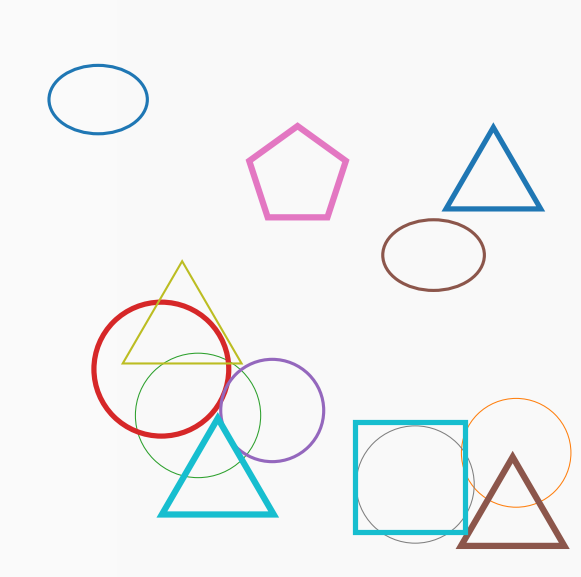[{"shape": "oval", "thickness": 1.5, "radius": 0.42, "center": [0.169, 0.827]}, {"shape": "triangle", "thickness": 2.5, "radius": 0.47, "center": [0.849, 0.684]}, {"shape": "circle", "thickness": 0.5, "radius": 0.47, "center": [0.888, 0.215]}, {"shape": "circle", "thickness": 0.5, "radius": 0.54, "center": [0.341, 0.28]}, {"shape": "circle", "thickness": 2.5, "radius": 0.58, "center": [0.278, 0.36]}, {"shape": "circle", "thickness": 1.5, "radius": 0.44, "center": [0.468, 0.288]}, {"shape": "triangle", "thickness": 3, "radius": 0.51, "center": [0.882, 0.105]}, {"shape": "oval", "thickness": 1.5, "radius": 0.44, "center": [0.746, 0.557]}, {"shape": "pentagon", "thickness": 3, "radius": 0.44, "center": [0.512, 0.693]}, {"shape": "circle", "thickness": 0.5, "radius": 0.51, "center": [0.714, 0.16]}, {"shape": "triangle", "thickness": 1, "radius": 0.59, "center": [0.313, 0.429]}, {"shape": "triangle", "thickness": 3, "radius": 0.56, "center": [0.375, 0.164]}, {"shape": "square", "thickness": 2.5, "radius": 0.47, "center": [0.705, 0.173]}]